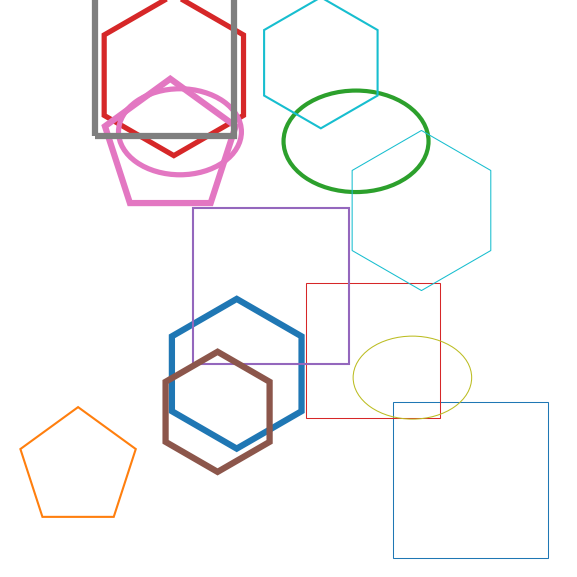[{"shape": "hexagon", "thickness": 3, "radius": 0.65, "center": [0.41, 0.352]}, {"shape": "square", "thickness": 0.5, "radius": 0.67, "center": [0.815, 0.168]}, {"shape": "pentagon", "thickness": 1, "radius": 0.53, "center": [0.135, 0.189]}, {"shape": "oval", "thickness": 2, "radius": 0.63, "center": [0.617, 0.754]}, {"shape": "hexagon", "thickness": 2.5, "radius": 0.7, "center": [0.301, 0.869]}, {"shape": "square", "thickness": 0.5, "radius": 0.58, "center": [0.646, 0.393]}, {"shape": "square", "thickness": 1, "radius": 0.68, "center": [0.469, 0.504]}, {"shape": "hexagon", "thickness": 3, "radius": 0.52, "center": [0.377, 0.286]}, {"shape": "pentagon", "thickness": 3, "radius": 0.59, "center": [0.295, 0.744]}, {"shape": "oval", "thickness": 2.5, "radius": 0.53, "center": [0.312, 0.771]}, {"shape": "square", "thickness": 3, "radius": 0.6, "center": [0.284, 0.885]}, {"shape": "oval", "thickness": 0.5, "radius": 0.51, "center": [0.714, 0.345]}, {"shape": "hexagon", "thickness": 1, "radius": 0.57, "center": [0.556, 0.89]}, {"shape": "hexagon", "thickness": 0.5, "radius": 0.69, "center": [0.73, 0.635]}]